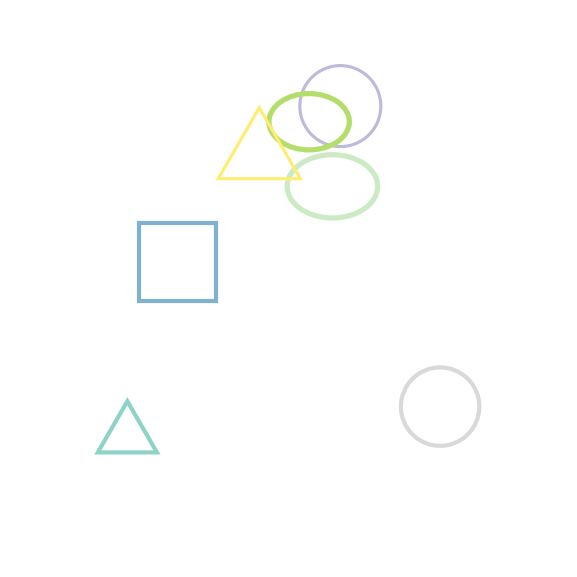[{"shape": "triangle", "thickness": 2, "radius": 0.3, "center": [0.221, 0.245]}, {"shape": "circle", "thickness": 1.5, "radius": 0.35, "center": [0.589, 0.815]}, {"shape": "square", "thickness": 2, "radius": 0.34, "center": [0.308, 0.545]}, {"shape": "oval", "thickness": 2.5, "radius": 0.35, "center": [0.535, 0.788]}, {"shape": "circle", "thickness": 2, "radius": 0.34, "center": [0.762, 0.295]}, {"shape": "oval", "thickness": 2.5, "radius": 0.39, "center": [0.576, 0.676]}, {"shape": "triangle", "thickness": 1.5, "radius": 0.41, "center": [0.449, 0.731]}]